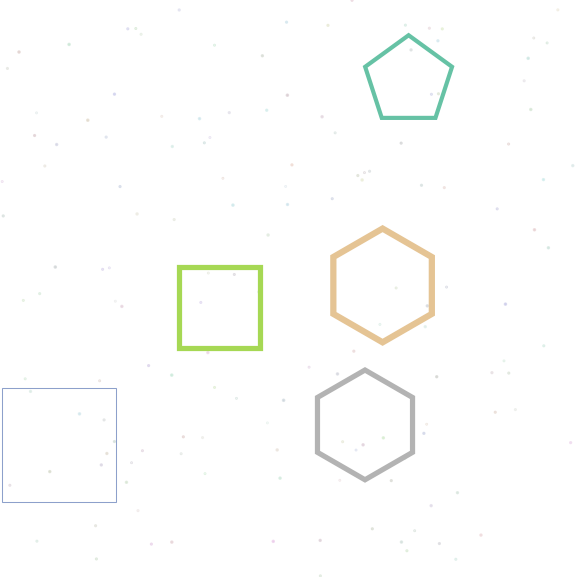[{"shape": "pentagon", "thickness": 2, "radius": 0.4, "center": [0.708, 0.859]}, {"shape": "square", "thickness": 0.5, "radius": 0.49, "center": [0.102, 0.228]}, {"shape": "square", "thickness": 2.5, "radius": 0.35, "center": [0.38, 0.467]}, {"shape": "hexagon", "thickness": 3, "radius": 0.49, "center": [0.662, 0.505]}, {"shape": "hexagon", "thickness": 2.5, "radius": 0.48, "center": [0.632, 0.263]}]